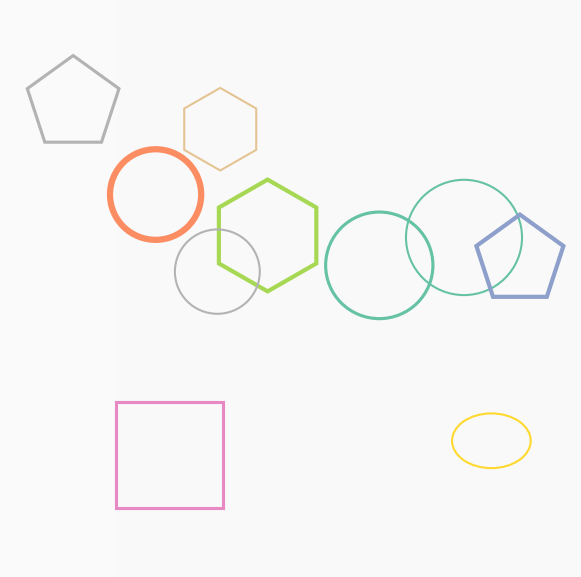[{"shape": "circle", "thickness": 1, "radius": 0.5, "center": [0.798, 0.588]}, {"shape": "circle", "thickness": 1.5, "radius": 0.46, "center": [0.653, 0.54]}, {"shape": "circle", "thickness": 3, "radius": 0.39, "center": [0.268, 0.662]}, {"shape": "pentagon", "thickness": 2, "radius": 0.39, "center": [0.894, 0.549]}, {"shape": "square", "thickness": 1.5, "radius": 0.46, "center": [0.291, 0.211]}, {"shape": "hexagon", "thickness": 2, "radius": 0.48, "center": [0.46, 0.591]}, {"shape": "oval", "thickness": 1, "radius": 0.34, "center": [0.845, 0.236]}, {"shape": "hexagon", "thickness": 1, "radius": 0.36, "center": [0.379, 0.775]}, {"shape": "pentagon", "thickness": 1.5, "radius": 0.41, "center": [0.126, 0.82]}, {"shape": "circle", "thickness": 1, "radius": 0.37, "center": [0.374, 0.529]}]